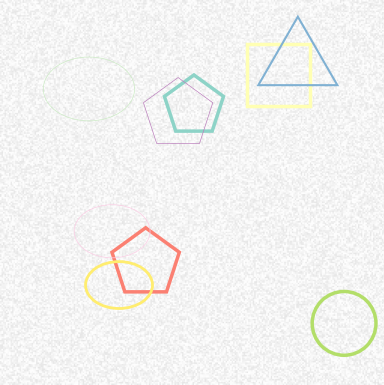[{"shape": "pentagon", "thickness": 2.5, "radius": 0.4, "center": [0.504, 0.725]}, {"shape": "square", "thickness": 2.5, "radius": 0.41, "center": [0.723, 0.805]}, {"shape": "pentagon", "thickness": 2.5, "radius": 0.46, "center": [0.378, 0.316]}, {"shape": "triangle", "thickness": 1.5, "radius": 0.59, "center": [0.774, 0.838]}, {"shape": "circle", "thickness": 2.5, "radius": 0.41, "center": [0.894, 0.16]}, {"shape": "oval", "thickness": 0.5, "radius": 0.49, "center": [0.291, 0.399]}, {"shape": "pentagon", "thickness": 0.5, "radius": 0.47, "center": [0.463, 0.704]}, {"shape": "oval", "thickness": 0.5, "radius": 0.59, "center": [0.231, 0.769]}, {"shape": "oval", "thickness": 2, "radius": 0.43, "center": [0.309, 0.26]}]